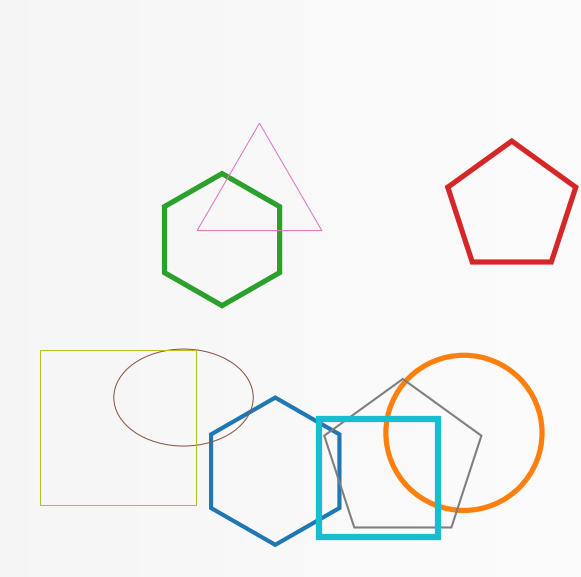[{"shape": "hexagon", "thickness": 2, "radius": 0.64, "center": [0.474, 0.183]}, {"shape": "circle", "thickness": 2.5, "radius": 0.67, "center": [0.798, 0.25]}, {"shape": "hexagon", "thickness": 2.5, "radius": 0.57, "center": [0.382, 0.584]}, {"shape": "pentagon", "thickness": 2.5, "radius": 0.58, "center": [0.88, 0.639]}, {"shape": "oval", "thickness": 0.5, "radius": 0.6, "center": [0.316, 0.311]}, {"shape": "triangle", "thickness": 0.5, "radius": 0.62, "center": [0.446, 0.662]}, {"shape": "pentagon", "thickness": 1, "radius": 0.71, "center": [0.693, 0.201]}, {"shape": "square", "thickness": 0.5, "radius": 0.67, "center": [0.203, 0.259]}, {"shape": "square", "thickness": 3, "radius": 0.51, "center": [0.651, 0.172]}]